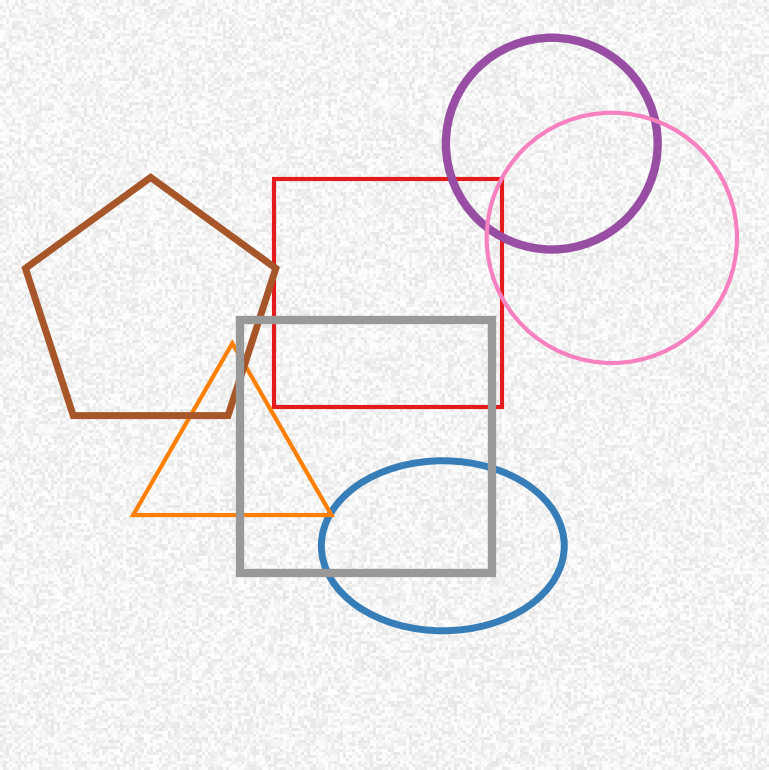[{"shape": "square", "thickness": 1.5, "radius": 0.74, "center": [0.504, 0.619]}, {"shape": "oval", "thickness": 2.5, "radius": 0.79, "center": [0.575, 0.291]}, {"shape": "circle", "thickness": 3, "radius": 0.69, "center": [0.717, 0.813]}, {"shape": "triangle", "thickness": 1.5, "radius": 0.74, "center": [0.302, 0.405]}, {"shape": "pentagon", "thickness": 2.5, "radius": 0.86, "center": [0.196, 0.599]}, {"shape": "circle", "thickness": 1.5, "radius": 0.81, "center": [0.795, 0.691]}, {"shape": "square", "thickness": 3, "radius": 0.82, "center": [0.475, 0.42]}]